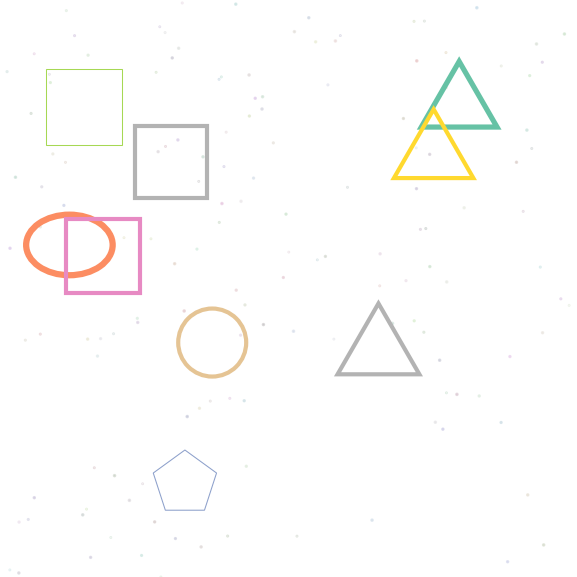[{"shape": "triangle", "thickness": 2.5, "radius": 0.38, "center": [0.795, 0.817]}, {"shape": "oval", "thickness": 3, "radius": 0.37, "center": [0.12, 0.575]}, {"shape": "pentagon", "thickness": 0.5, "radius": 0.29, "center": [0.32, 0.162]}, {"shape": "square", "thickness": 2, "radius": 0.32, "center": [0.178, 0.556]}, {"shape": "square", "thickness": 0.5, "radius": 0.33, "center": [0.146, 0.814]}, {"shape": "triangle", "thickness": 2, "radius": 0.4, "center": [0.751, 0.73]}, {"shape": "circle", "thickness": 2, "radius": 0.29, "center": [0.367, 0.406]}, {"shape": "square", "thickness": 2, "radius": 0.31, "center": [0.296, 0.718]}, {"shape": "triangle", "thickness": 2, "radius": 0.41, "center": [0.655, 0.392]}]